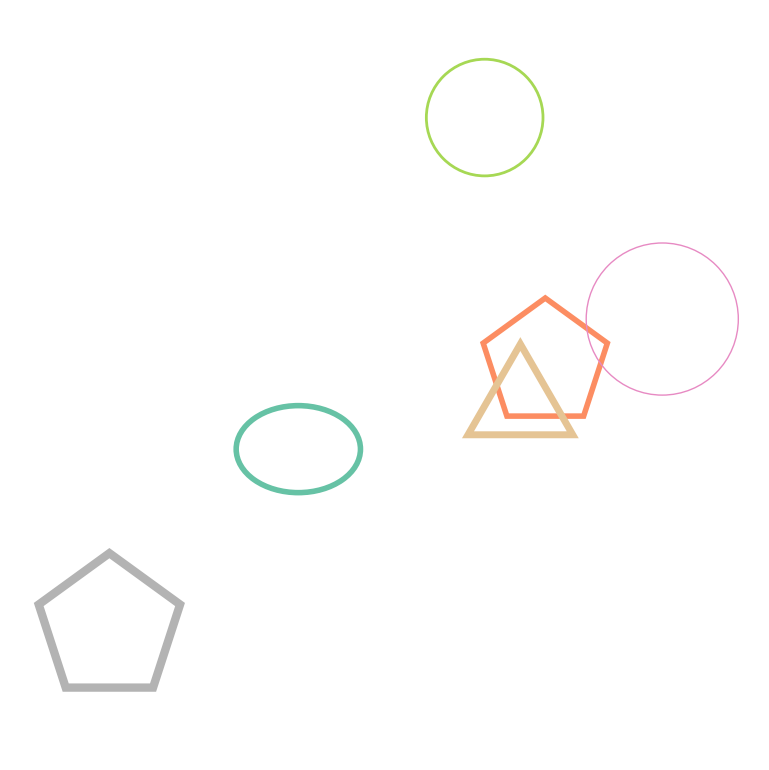[{"shape": "oval", "thickness": 2, "radius": 0.4, "center": [0.387, 0.417]}, {"shape": "pentagon", "thickness": 2, "radius": 0.42, "center": [0.708, 0.528]}, {"shape": "circle", "thickness": 0.5, "radius": 0.49, "center": [0.86, 0.586]}, {"shape": "circle", "thickness": 1, "radius": 0.38, "center": [0.629, 0.847]}, {"shape": "triangle", "thickness": 2.5, "radius": 0.39, "center": [0.676, 0.475]}, {"shape": "pentagon", "thickness": 3, "radius": 0.48, "center": [0.142, 0.185]}]